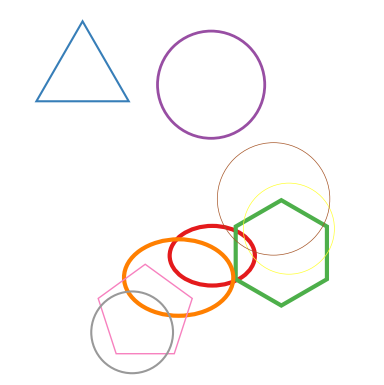[{"shape": "oval", "thickness": 3, "radius": 0.55, "center": [0.551, 0.336]}, {"shape": "triangle", "thickness": 1.5, "radius": 0.69, "center": [0.214, 0.806]}, {"shape": "hexagon", "thickness": 3, "radius": 0.68, "center": [0.731, 0.343]}, {"shape": "circle", "thickness": 2, "radius": 0.7, "center": [0.548, 0.78]}, {"shape": "oval", "thickness": 3, "radius": 0.71, "center": [0.464, 0.279]}, {"shape": "circle", "thickness": 0.5, "radius": 0.59, "center": [0.75, 0.406]}, {"shape": "circle", "thickness": 0.5, "radius": 0.73, "center": [0.711, 0.483]}, {"shape": "pentagon", "thickness": 1, "radius": 0.64, "center": [0.377, 0.185]}, {"shape": "circle", "thickness": 1.5, "radius": 0.53, "center": [0.343, 0.137]}]